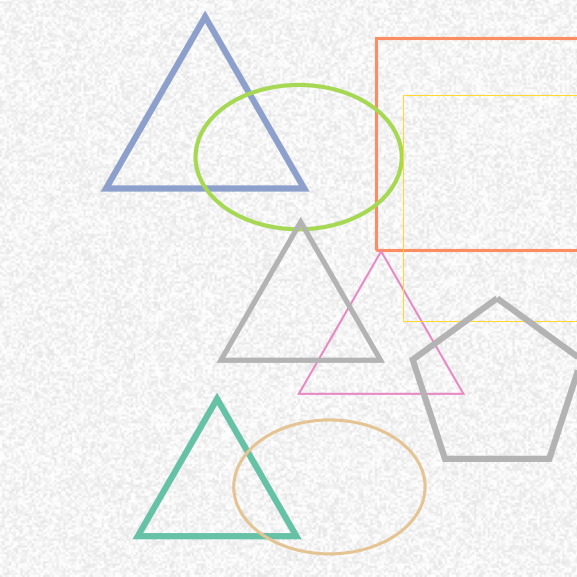[{"shape": "triangle", "thickness": 3, "radius": 0.79, "center": [0.376, 0.15]}, {"shape": "square", "thickness": 1.5, "radius": 0.92, "center": [0.835, 0.75]}, {"shape": "triangle", "thickness": 3, "radius": 0.99, "center": [0.355, 0.772]}, {"shape": "triangle", "thickness": 1, "radius": 0.82, "center": [0.66, 0.399]}, {"shape": "oval", "thickness": 2, "radius": 0.89, "center": [0.517, 0.727]}, {"shape": "square", "thickness": 0.5, "radius": 0.98, "center": [0.894, 0.64]}, {"shape": "oval", "thickness": 1.5, "radius": 0.83, "center": [0.57, 0.156]}, {"shape": "pentagon", "thickness": 3, "radius": 0.77, "center": [0.861, 0.329]}, {"shape": "triangle", "thickness": 2.5, "radius": 0.8, "center": [0.521, 0.455]}]